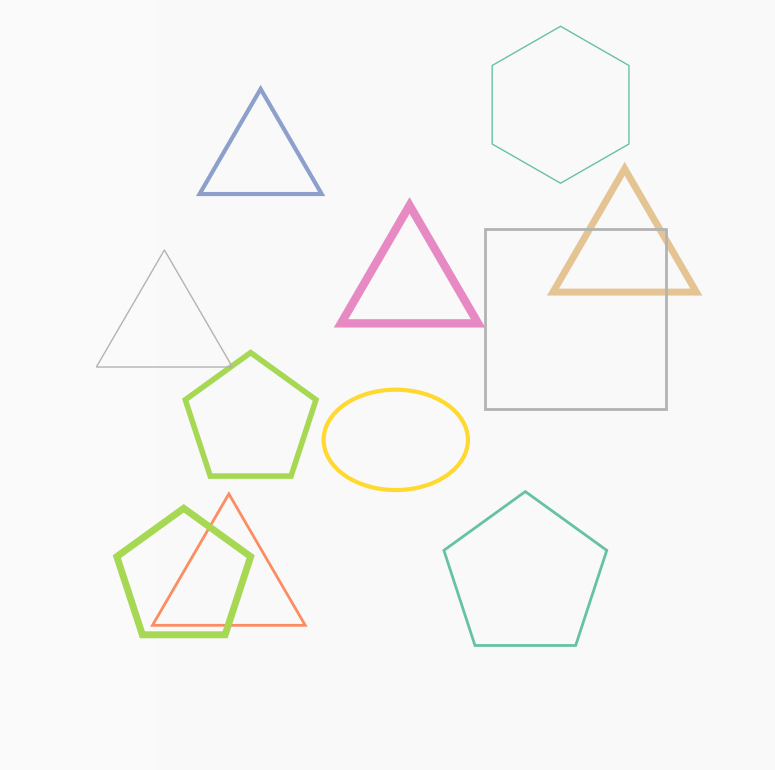[{"shape": "hexagon", "thickness": 0.5, "radius": 0.51, "center": [0.723, 0.864]}, {"shape": "pentagon", "thickness": 1, "radius": 0.55, "center": [0.678, 0.251]}, {"shape": "triangle", "thickness": 1, "radius": 0.57, "center": [0.295, 0.245]}, {"shape": "triangle", "thickness": 1.5, "radius": 0.45, "center": [0.336, 0.794]}, {"shape": "triangle", "thickness": 3, "radius": 0.51, "center": [0.528, 0.631]}, {"shape": "pentagon", "thickness": 2, "radius": 0.44, "center": [0.323, 0.453]}, {"shape": "pentagon", "thickness": 2.5, "radius": 0.45, "center": [0.237, 0.249]}, {"shape": "oval", "thickness": 1.5, "radius": 0.47, "center": [0.511, 0.429]}, {"shape": "triangle", "thickness": 2.5, "radius": 0.53, "center": [0.806, 0.674]}, {"shape": "square", "thickness": 1, "radius": 0.59, "center": [0.743, 0.586]}, {"shape": "triangle", "thickness": 0.5, "radius": 0.51, "center": [0.212, 0.574]}]